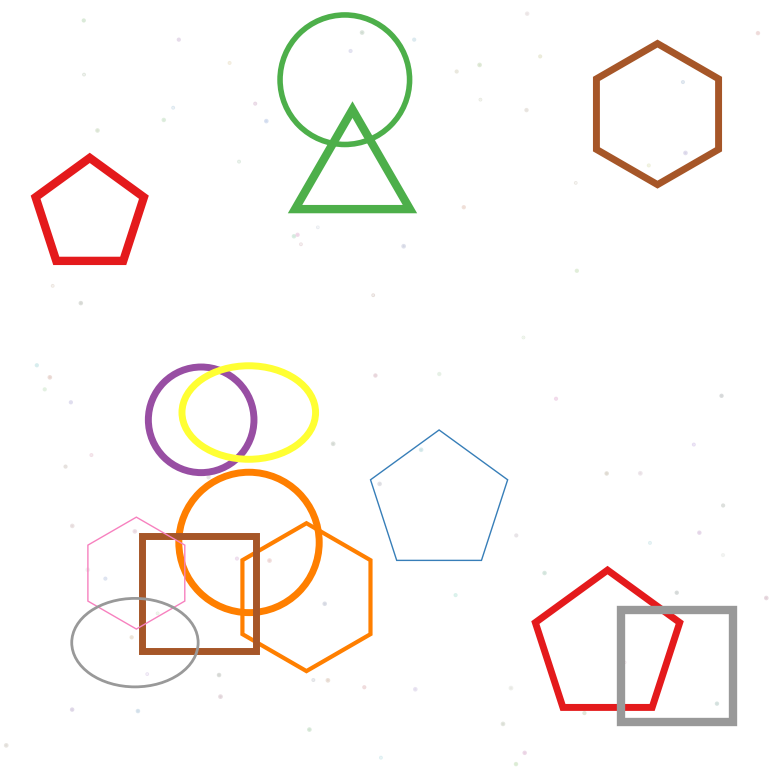[{"shape": "pentagon", "thickness": 2.5, "radius": 0.49, "center": [0.789, 0.161]}, {"shape": "pentagon", "thickness": 3, "radius": 0.37, "center": [0.117, 0.721]}, {"shape": "pentagon", "thickness": 0.5, "radius": 0.47, "center": [0.57, 0.348]}, {"shape": "triangle", "thickness": 3, "radius": 0.43, "center": [0.458, 0.772]}, {"shape": "circle", "thickness": 2, "radius": 0.42, "center": [0.448, 0.896]}, {"shape": "circle", "thickness": 2.5, "radius": 0.34, "center": [0.261, 0.455]}, {"shape": "circle", "thickness": 2.5, "radius": 0.46, "center": [0.323, 0.296]}, {"shape": "hexagon", "thickness": 1.5, "radius": 0.48, "center": [0.398, 0.224]}, {"shape": "oval", "thickness": 2.5, "radius": 0.43, "center": [0.323, 0.464]}, {"shape": "square", "thickness": 2.5, "radius": 0.37, "center": [0.258, 0.229]}, {"shape": "hexagon", "thickness": 2.5, "radius": 0.46, "center": [0.854, 0.852]}, {"shape": "hexagon", "thickness": 0.5, "radius": 0.36, "center": [0.177, 0.256]}, {"shape": "square", "thickness": 3, "radius": 0.36, "center": [0.879, 0.136]}, {"shape": "oval", "thickness": 1, "radius": 0.41, "center": [0.175, 0.165]}]